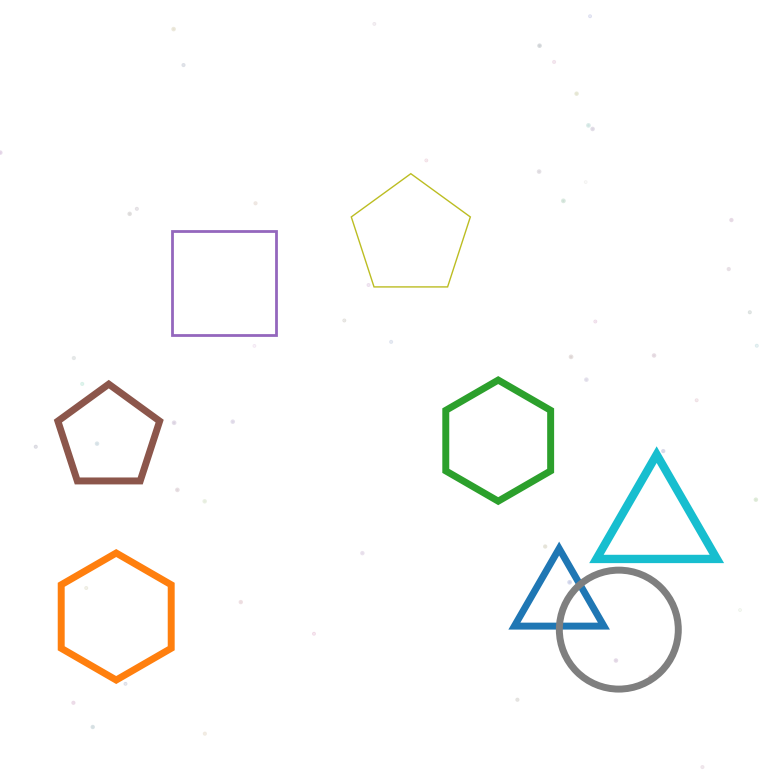[{"shape": "triangle", "thickness": 2.5, "radius": 0.34, "center": [0.726, 0.22]}, {"shape": "hexagon", "thickness": 2.5, "radius": 0.41, "center": [0.151, 0.199]}, {"shape": "hexagon", "thickness": 2.5, "radius": 0.39, "center": [0.647, 0.428]}, {"shape": "square", "thickness": 1, "radius": 0.34, "center": [0.292, 0.632]}, {"shape": "pentagon", "thickness": 2.5, "radius": 0.35, "center": [0.141, 0.432]}, {"shape": "circle", "thickness": 2.5, "radius": 0.39, "center": [0.804, 0.182]}, {"shape": "pentagon", "thickness": 0.5, "radius": 0.41, "center": [0.534, 0.693]}, {"shape": "triangle", "thickness": 3, "radius": 0.45, "center": [0.853, 0.319]}]